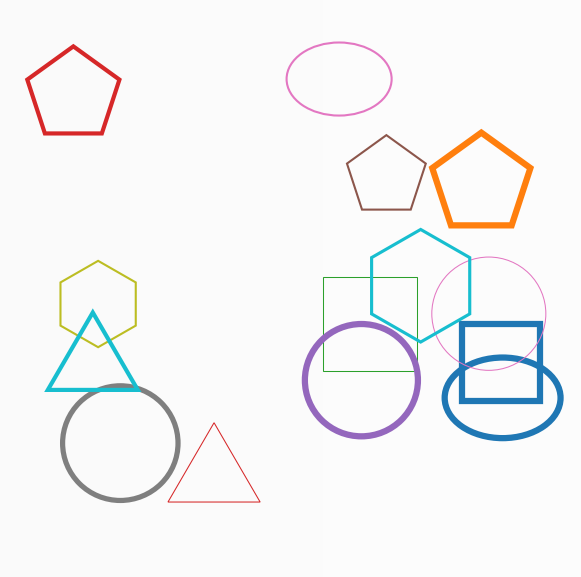[{"shape": "oval", "thickness": 3, "radius": 0.5, "center": [0.865, 0.31]}, {"shape": "square", "thickness": 3, "radius": 0.33, "center": [0.862, 0.371]}, {"shape": "pentagon", "thickness": 3, "radius": 0.44, "center": [0.828, 0.681]}, {"shape": "square", "thickness": 0.5, "radius": 0.4, "center": [0.636, 0.438]}, {"shape": "triangle", "thickness": 0.5, "radius": 0.46, "center": [0.368, 0.176]}, {"shape": "pentagon", "thickness": 2, "radius": 0.42, "center": [0.126, 0.835]}, {"shape": "circle", "thickness": 3, "radius": 0.49, "center": [0.622, 0.341]}, {"shape": "pentagon", "thickness": 1, "radius": 0.36, "center": [0.665, 0.694]}, {"shape": "circle", "thickness": 0.5, "radius": 0.49, "center": [0.841, 0.456]}, {"shape": "oval", "thickness": 1, "radius": 0.45, "center": [0.583, 0.862]}, {"shape": "circle", "thickness": 2.5, "radius": 0.5, "center": [0.207, 0.232]}, {"shape": "hexagon", "thickness": 1, "radius": 0.37, "center": [0.169, 0.473]}, {"shape": "hexagon", "thickness": 1.5, "radius": 0.49, "center": [0.724, 0.504]}, {"shape": "triangle", "thickness": 2, "radius": 0.45, "center": [0.16, 0.369]}]